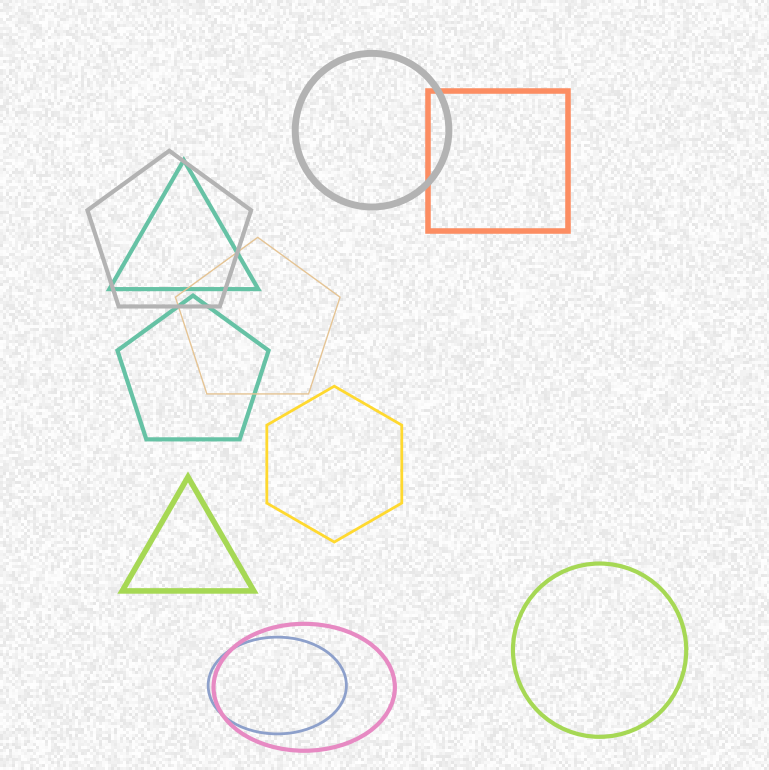[{"shape": "triangle", "thickness": 1.5, "radius": 0.56, "center": [0.239, 0.68]}, {"shape": "pentagon", "thickness": 1.5, "radius": 0.52, "center": [0.251, 0.513]}, {"shape": "square", "thickness": 2, "radius": 0.45, "center": [0.647, 0.79]}, {"shape": "oval", "thickness": 1, "radius": 0.45, "center": [0.36, 0.11]}, {"shape": "oval", "thickness": 1.5, "radius": 0.59, "center": [0.395, 0.107]}, {"shape": "circle", "thickness": 1.5, "radius": 0.56, "center": [0.779, 0.156]}, {"shape": "triangle", "thickness": 2, "radius": 0.49, "center": [0.244, 0.282]}, {"shape": "hexagon", "thickness": 1, "radius": 0.51, "center": [0.434, 0.397]}, {"shape": "pentagon", "thickness": 0.5, "radius": 0.56, "center": [0.335, 0.579]}, {"shape": "pentagon", "thickness": 1.5, "radius": 0.56, "center": [0.22, 0.692]}, {"shape": "circle", "thickness": 2.5, "radius": 0.5, "center": [0.483, 0.831]}]